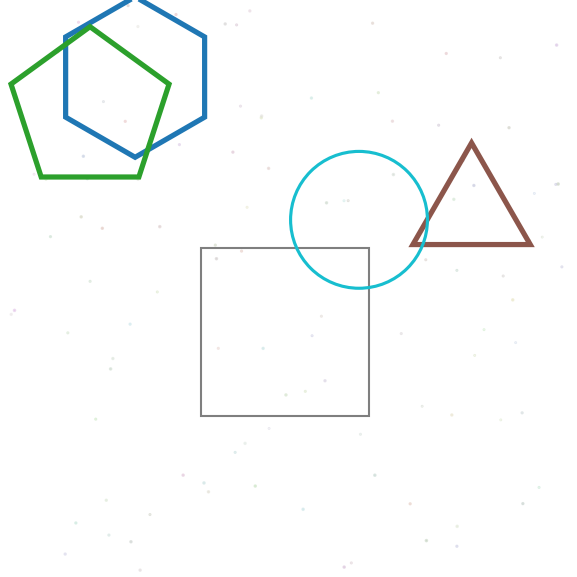[{"shape": "hexagon", "thickness": 2.5, "radius": 0.69, "center": [0.234, 0.866]}, {"shape": "pentagon", "thickness": 2.5, "radius": 0.72, "center": [0.156, 0.809]}, {"shape": "triangle", "thickness": 2.5, "radius": 0.59, "center": [0.817, 0.634]}, {"shape": "square", "thickness": 1, "radius": 0.73, "center": [0.494, 0.425]}, {"shape": "circle", "thickness": 1.5, "radius": 0.59, "center": [0.622, 0.618]}]